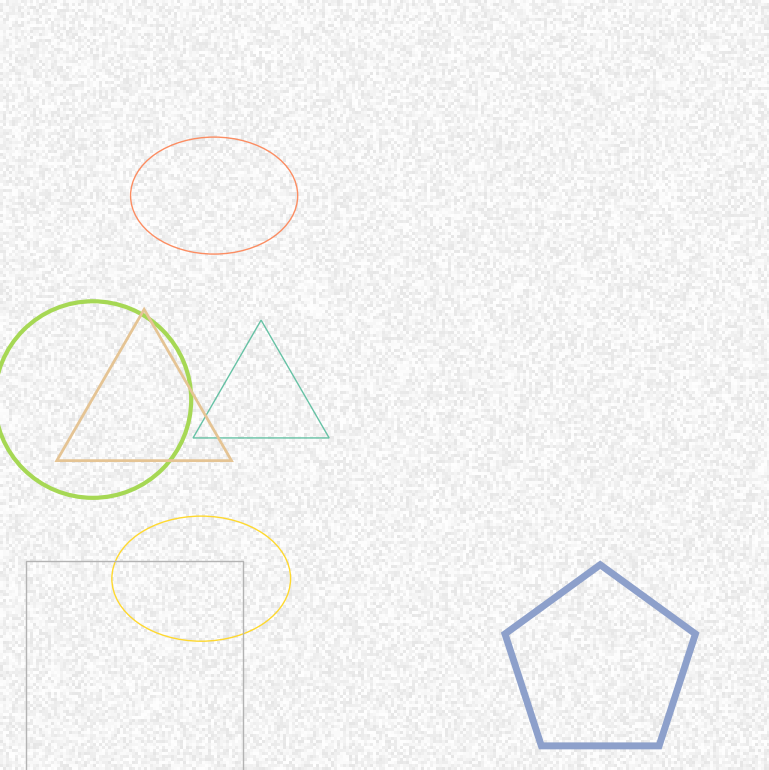[{"shape": "triangle", "thickness": 0.5, "radius": 0.51, "center": [0.339, 0.482]}, {"shape": "oval", "thickness": 0.5, "radius": 0.54, "center": [0.278, 0.746]}, {"shape": "pentagon", "thickness": 2.5, "radius": 0.65, "center": [0.78, 0.137]}, {"shape": "circle", "thickness": 1.5, "radius": 0.64, "center": [0.121, 0.481]}, {"shape": "oval", "thickness": 0.5, "radius": 0.58, "center": [0.261, 0.248]}, {"shape": "triangle", "thickness": 1, "radius": 0.65, "center": [0.187, 0.467]}, {"shape": "square", "thickness": 0.5, "radius": 0.7, "center": [0.175, 0.131]}]